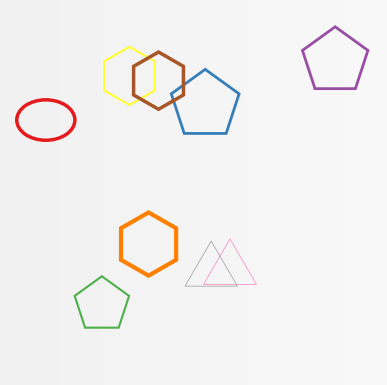[{"shape": "oval", "thickness": 2.5, "radius": 0.37, "center": [0.118, 0.688]}, {"shape": "pentagon", "thickness": 2, "radius": 0.46, "center": [0.53, 0.728]}, {"shape": "pentagon", "thickness": 1.5, "radius": 0.37, "center": [0.263, 0.209]}, {"shape": "pentagon", "thickness": 2, "radius": 0.44, "center": [0.865, 0.842]}, {"shape": "hexagon", "thickness": 3, "radius": 0.41, "center": [0.383, 0.366]}, {"shape": "hexagon", "thickness": 1.5, "radius": 0.38, "center": [0.334, 0.803]}, {"shape": "hexagon", "thickness": 2.5, "radius": 0.37, "center": [0.409, 0.791]}, {"shape": "triangle", "thickness": 0.5, "radius": 0.39, "center": [0.594, 0.301]}, {"shape": "triangle", "thickness": 0.5, "radius": 0.39, "center": [0.545, 0.296]}]